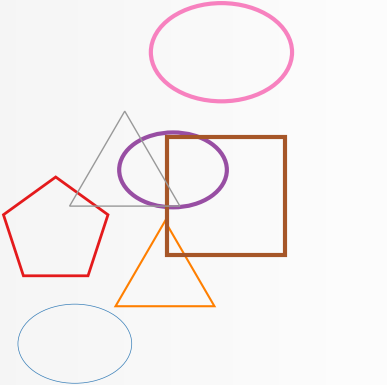[{"shape": "pentagon", "thickness": 2, "radius": 0.71, "center": [0.144, 0.398]}, {"shape": "oval", "thickness": 0.5, "radius": 0.73, "center": [0.193, 0.107]}, {"shape": "oval", "thickness": 3, "radius": 0.69, "center": [0.446, 0.559]}, {"shape": "triangle", "thickness": 1.5, "radius": 0.74, "center": [0.426, 0.278]}, {"shape": "square", "thickness": 3, "radius": 0.76, "center": [0.583, 0.491]}, {"shape": "oval", "thickness": 3, "radius": 0.91, "center": [0.571, 0.864]}, {"shape": "triangle", "thickness": 1, "radius": 0.82, "center": [0.322, 0.547]}]